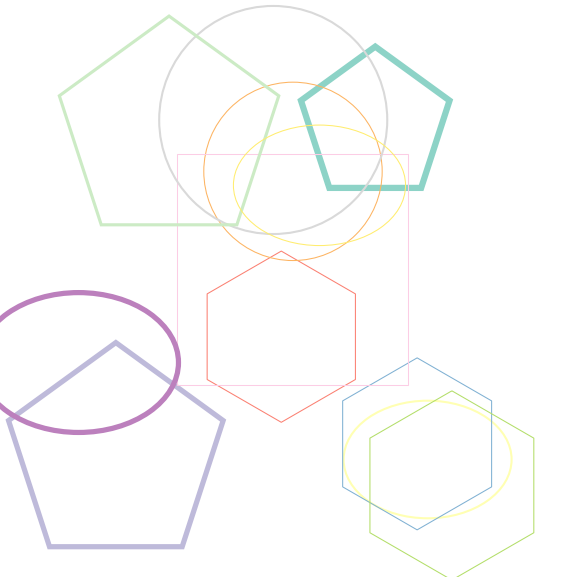[{"shape": "pentagon", "thickness": 3, "radius": 0.68, "center": [0.65, 0.783]}, {"shape": "oval", "thickness": 1, "radius": 0.73, "center": [0.74, 0.203]}, {"shape": "pentagon", "thickness": 2.5, "radius": 0.98, "center": [0.201, 0.211]}, {"shape": "hexagon", "thickness": 0.5, "radius": 0.74, "center": [0.487, 0.416]}, {"shape": "hexagon", "thickness": 0.5, "radius": 0.74, "center": [0.722, 0.231]}, {"shape": "circle", "thickness": 0.5, "radius": 0.77, "center": [0.507, 0.702]}, {"shape": "hexagon", "thickness": 0.5, "radius": 0.82, "center": [0.782, 0.159]}, {"shape": "square", "thickness": 0.5, "radius": 1.0, "center": [0.506, 0.533]}, {"shape": "circle", "thickness": 1, "radius": 0.99, "center": [0.473, 0.791]}, {"shape": "oval", "thickness": 2.5, "radius": 0.86, "center": [0.136, 0.371]}, {"shape": "pentagon", "thickness": 1.5, "radius": 1.0, "center": [0.293, 0.771]}, {"shape": "oval", "thickness": 0.5, "radius": 0.75, "center": [0.553, 0.678]}]